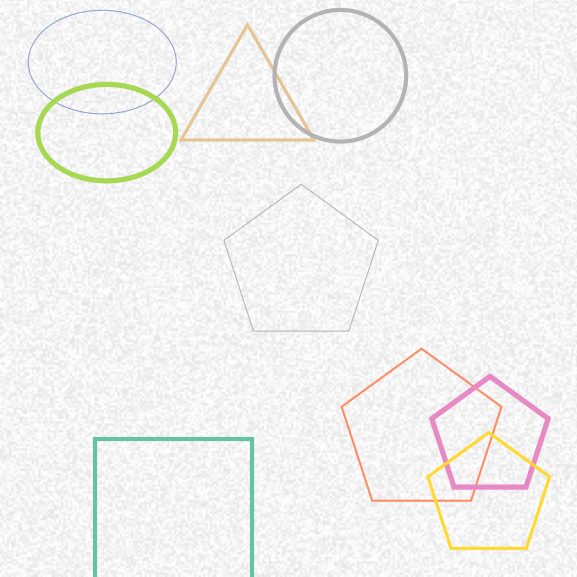[{"shape": "square", "thickness": 2, "radius": 0.68, "center": [0.3, 0.102]}, {"shape": "pentagon", "thickness": 1, "radius": 0.73, "center": [0.73, 0.25]}, {"shape": "oval", "thickness": 0.5, "radius": 0.64, "center": [0.177, 0.892]}, {"shape": "pentagon", "thickness": 2.5, "radius": 0.53, "center": [0.848, 0.241]}, {"shape": "oval", "thickness": 2.5, "radius": 0.6, "center": [0.185, 0.769]}, {"shape": "pentagon", "thickness": 1.5, "radius": 0.55, "center": [0.846, 0.139]}, {"shape": "triangle", "thickness": 1.5, "radius": 0.67, "center": [0.429, 0.823]}, {"shape": "circle", "thickness": 2, "radius": 0.57, "center": [0.589, 0.868]}, {"shape": "pentagon", "thickness": 0.5, "radius": 0.7, "center": [0.521, 0.54]}]